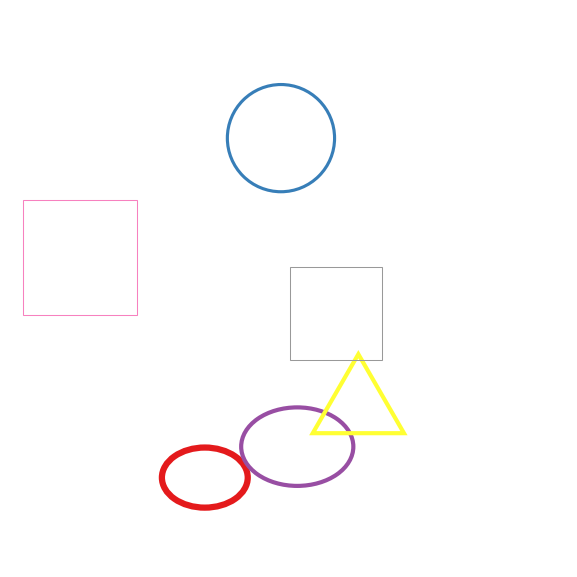[{"shape": "oval", "thickness": 3, "radius": 0.37, "center": [0.355, 0.172]}, {"shape": "circle", "thickness": 1.5, "radius": 0.46, "center": [0.487, 0.76]}, {"shape": "oval", "thickness": 2, "radius": 0.49, "center": [0.515, 0.226]}, {"shape": "triangle", "thickness": 2, "radius": 0.46, "center": [0.621, 0.295]}, {"shape": "square", "thickness": 0.5, "radius": 0.5, "center": [0.138, 0.553]}, {"shape": "square", "thickness": 0.5, "radius": 0.4, "center": [0.582, 0.457]}]